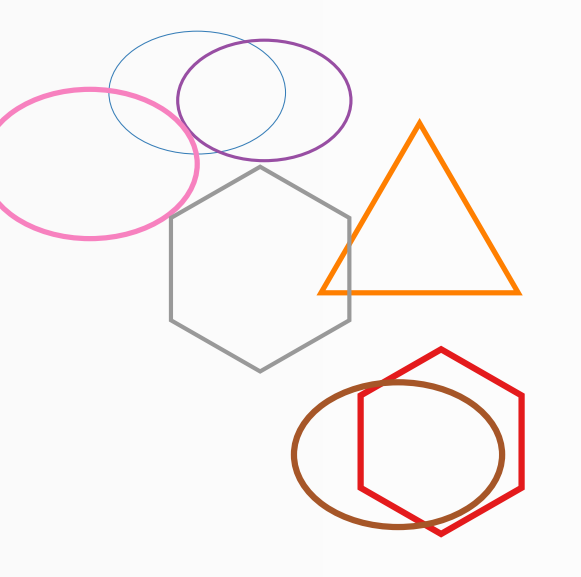[{"shape": "hexagon", "thickness": 3, "radius": 0.8, "center": [0.759, 0.234]}, {"shape": "oval", "thickness": 0.5, "radius": 0.76, "center": [0.339, 0.839]}, {"shape": "oval", "thickness": 1.5, "radius": 0.75, "center": [0.455, 0.825]}, {"shape": "triangle", "thickness": 2.5, "radius": 0.98, "center": [0.722, 0.59]}, {"shape": "oval", "thickness": 3, "radius": 0.9, "center": [0.685, 0.212]}, {"shape": "oval", "thickness": 2.5, "radius": 0.92, "center": [0.155, 0.715]}, {"shape": "hexagon", "thickness": 2, "radius": 0.89, "center": [0.448, 0.533]}]